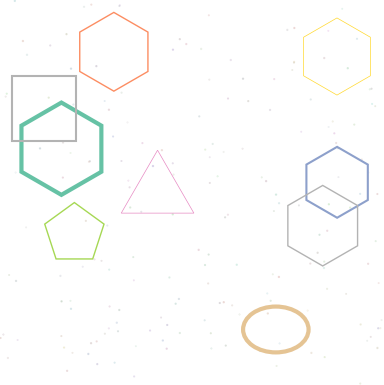[{"shape": "hexagon", "thickness": 3, "radius": 0.6, "center": [0.16, 0.614]}, {"shape": "hexagon", "thickness": 1, "radius": 0.51, "center": [0.296, 0.866]}, {"shape": "hexagon", "thickness": 1.5, "radius": 0.46, "center": [0.876, 0.526]}, {"shape": "triangle", "thickness": 0.5, "radius": 0.54, "center": [0.409, 0.501]}, {"shape": "pentagon", "thickness": 1, "radius": 0.4, "center": [0.193, 0.393]}, {"shape": "hexagon", "thickness": 0.5, "radius": 0.5, "center": [0.875, 0.853]}, {"shape": "oval", "thickness": 3, "radius": 0.43, "center": [0.716, 0.144]}, {"shape": "square", "thickness": 1.5, "radius": 0.42, "center": [0.114, 0.719]}, {"shape": "hexagon", "thickness": 1, "radius": 0.52, "center": [0.838, 0.414]}]